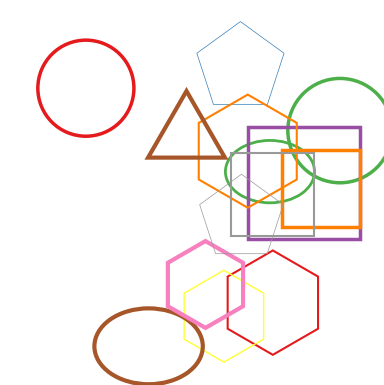[{"shape": "hexagon", "thickness": 1.5, "radius": 0.68, "center": [0.709, 0.214]}, {"shape": "circle", "thickness": 2.5, "radius": 0.62, "center": [0.223, 0.771]}, {"shape": "pentagon", "thickness": 0.5, "radius": 0.6, "center": [0.625, 0.825]}, {"shape": "circle", "thickness": 2.5, "radius": 0.68, "center": [0.883, 0.661]}, {"shape": "oval", "thickness": 2, "radius": 0.58, "center": [0.701, 0.554]}, {"shape": "square", "thickness": 2.5, "radius": 0.73, "center": [0.789, 0.525]}, {"shape": "square", "thickness": 2.5, "radius": 0.5, "center": [0.834, 0.511]}, {"shape": "hexagon", "thickness": 1.5, "radius": 0.73, "center": [0.644, 0.607]}, {"shape": "hexagon", "thickness": 1, "radius": 0.6, "center": [0.582, 0.179]}, {"shape": "triangle", "thickness": 3, "radius": 0.58, "center": [0.484, 0.648]}, {"shape": "oval", "thickness": 3, "radius": 0.7, "center": [0.386, 0.101]}, {"shape": "hexagon", "thickness": 3, "radius": 0.56, "center": [0.534, 0.261]}, {"shape": "square", "thickness": 1.5, "radius": 0.54, "center": [0.707, 0.494]}, {"shape": "pentagon", "thickness": 0.5, "radius": 0.57, "center": [0.627, 0.433]}]